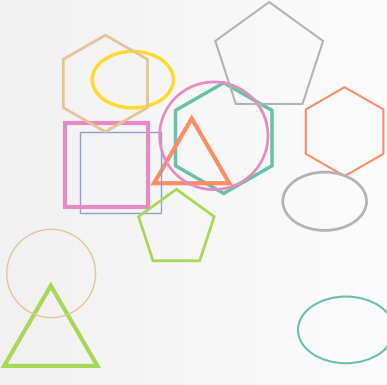[{"shape": "oval", "thickness": 1.5, "radius": 0.62, "center": [0.893, 0.143]}, {"shape": "hexagon", "thickness": 2.5, "radius": 0.72, "center": [0.577, 0.641]}, {"shape": "triangle", "thickness": 3, "radius": 0.56, "center": [0.495, 0.58]}, {"shape": "hexagon", "thickness": 1.5, "radius": 0.58, "center": [0.889, 0.658]}, {"shape": "square", "thickness": 1, "radius": 0.52, "center": [0.311, 0.552]}, {"shape": "circle", "thickness": 2, "radius": 0.7, "center": [0.552, 0.647]}, {"shape": "square", "thickness": 3, "radius": 0.54, "center": [0.275, 0.571]}, {"shape": "pentagon", "thickness": 2, "radius": 0.51, "center": [0.455, 0.406]}, {"shape": "triangle", "thickness": 3, "radius": 0.69, "center": [0.131, 0.119]}, {"shape": "oval", "thickness": 2.5, "radius": 0.52, "center": [0.343, 0.793]}, {"shape": "circle", "thickness": 1, "radius": 0.57, "center": [0.132, 0.29]}, {"shape": "hexagon", "thickness": 2, "radius": 0.63, "center": [0.272, 0.783]}, {"shape": "oval", "thickness": 2, "radius": 0.54, "center": [0.838, 0.477]}, {"shape": "pentagon", "thickness": 1.5, "radius": 0.73, "center": [0.695, 0.848]}]